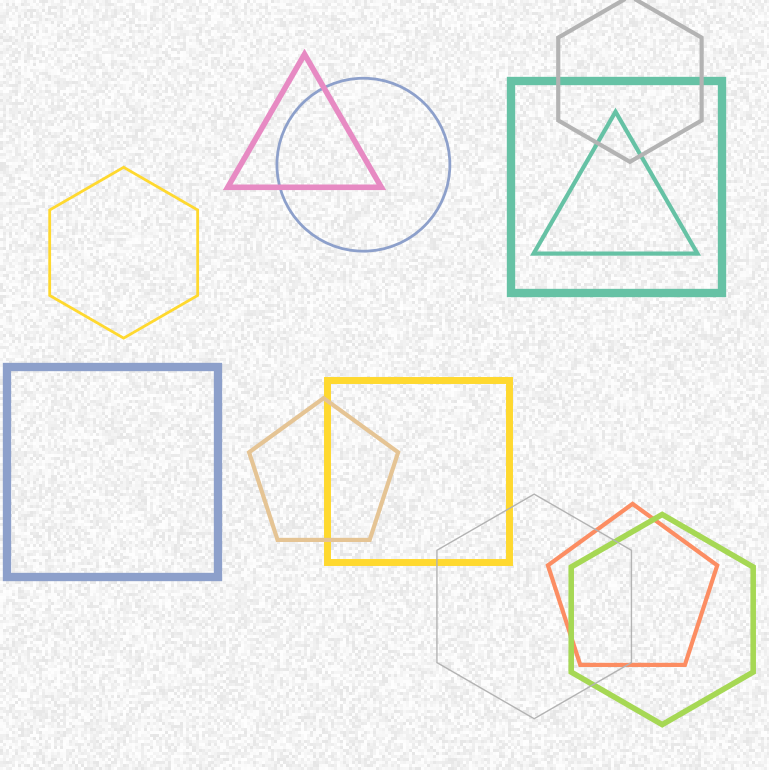[{"shape": "square", "thickness": 3, "radius": 0.69, "center": [0.801, 0.757]}, {"shape": "triangle", "thickness": 1.5, "radius": 0.61, "center": [0.799, 0.732]}, {"shape": "pentagon", "thickness": 1.5, "radius": 0.58, "center": [0.822, 0.23]}, {"shape": "circle", "thickness": 1, "radius": 0.56, "center": [0.472, 0.786]}, {"shape": "square", "thickness": 3, "radius": 0.68, "center": [0.147, 0.387]}, {"shape": "triangle", "thickness": 2, "radius": 0.58, "center": [0.395, 0.814]}, {"shape": "hexagon", "thickness": 2, "radius": 0.68, "center": [0.86, 0.195]}, {"shape": "square", "thickness": 2.5, "radius": 0.59, "center": [0.543, 0.389]}, {"shape": "hexagon", "thickness": 1, "radius": 0.55, "center": [0.161, 0.672]}, {"shape": "pentagon", "thickness": 1.5, "radius": 0.51, "center": [0.42, 0.381]}, {"shape": "hexagon", "thickness": 1.5, "radius": 0.54, "center": [0.818, 0.897]}, {"shape": "hexagon", "thickness": 0.5, "radius": 0.73, "center": [0.694, 0.212]}]